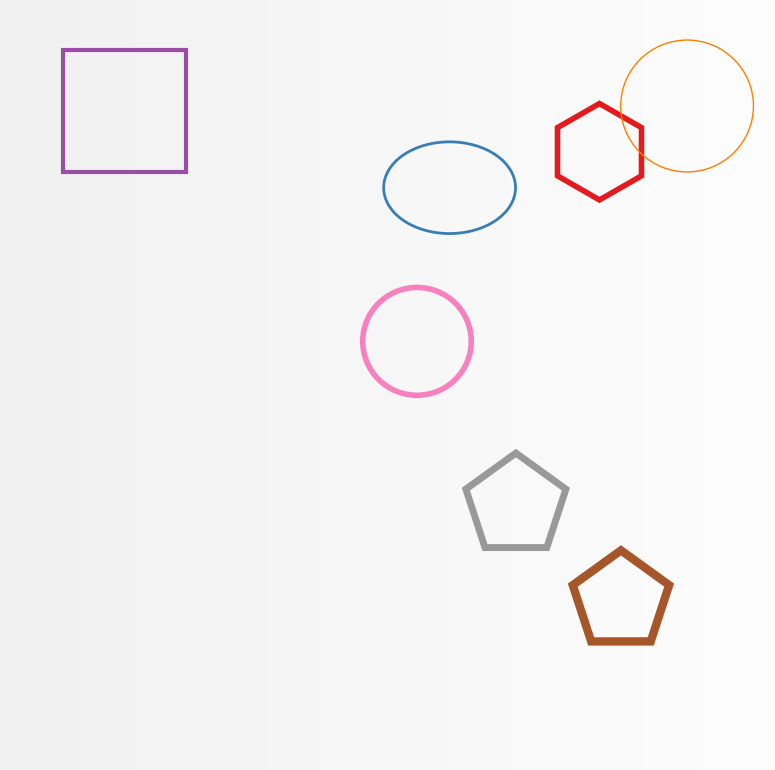[{"shape": "hexagon", "thickness": 2, "radius": 0.31, "center": [0.774, 0.803]}, {"shape": "oval", "thickness": 1, "radius": 0.43, "center": [0.58, 0.756]}, {"shape": "square", "thickness": 1.5, "radius": 0.4, "center": [0.161, 0.856]}, {"shape": "circle", "thickness": 0.5, "radius": 0.43, "center": [0.887, 0.862]}, {"shape": "pentagon", "thickness": 3, "radius": 0.33, "center": [0.801, 0.22]}, {"shape": "circle", "thickness": 2, "radius": 0.35, "center": [0.538, 0.557]}, {"shape": "pentagon", "thickness": 2.5, "radius": 0.34, "center": [0.666, 0.344]}]